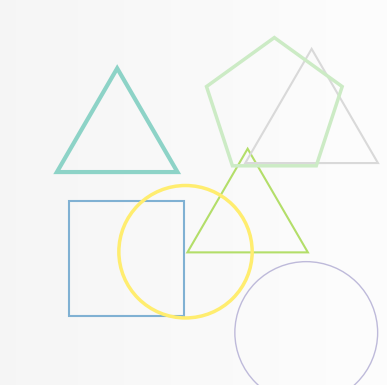[{"shape": "triangle", "thickness": 3, "radius": 0.9, "center": [0.302, 0.643]}, {"shape": "circle", "thickness": 1, "radius": 0.92, "center": [0.79, 0.136]}, {"shape": "square", "thickness": 1.5, "radius": 0.75, "center": [0.327, 0.329]}, {"shape": "triangle", "thickness": 1.5, "radius": 0.9, "center": [0.639, 0.434]}, {"shape": "triangle", "thickness": 1.5, "radius": 0.99, "center": [0.804, 0.675]}, {"shape": "pentagon", "thickness": 2.5, "radius": 0.92, "center": [0.708, 0.718]}, {"shape": "circle", "thickness": 2.5, "radius": 0.86, "center": [0.479, 0.346]}]